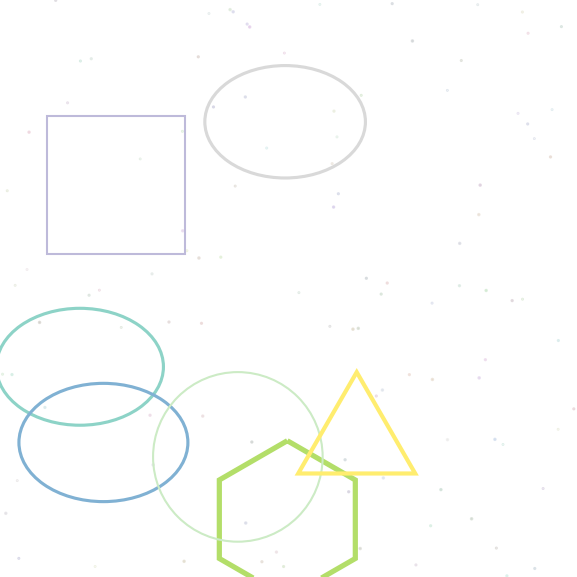[{"shape": "oval", "thickness": 1.5, "radius": 0.72, "center": [0.138, 0.364]}, {"shape": "square", "thickness": 1, "radius": 0.6, "center": [0.2, 0.679]}, {"shape": "oval", "thickness": 1.5, "radius": 0.73, "center": [0.179, 0.233]}, {"shape": "hexagon", "thickness": 2.5, "radius": 0.68, "center": [0.498, 0.1]}, {"shape": "oval", "thickness": 1.5, "radius": 0.7, "center": [0.494, 0.788]}, {"shape": "circle", "thickness": 1, "radius": 0.73, "center": [0.412, 0.208]}, {"shape": "triangle", "thickness": 2, "radius": 0.58, "center": [0.618, 0.238]}]